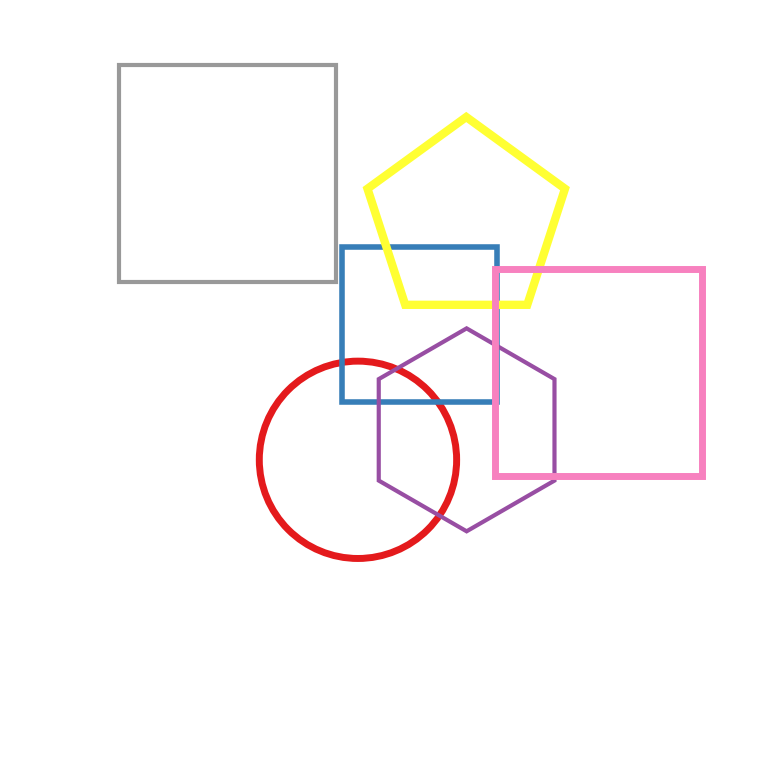[{"shape": "circle", "thickness": 2.5, "radius": 0.64, "center": [0.465, 0.403]}, {"shape": "square", "thickness": 2, "radius": 0.5, "center": [0.545, 0.579]}, {"shape": "hexagon", "thickness": 1.5, "radius": 0.66, "center": [0.606, 0.442]}, {"shape": "pentagon", "thickness": 3, "radius": 0.67, "center": [0.606, 0.713]}, {"shape": "square", "thickness": 2.5, "radius": 0.67, "center": [0.777, 0.516]}, {"shape": "square", "thickness": 1.5, "radius": 0.7, "center": [0.296, 0.775]}]